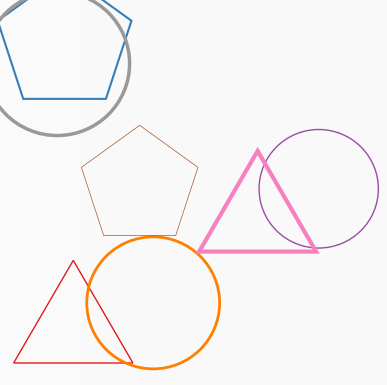[{"shape": "triangle", "thickness": 1, "radius": 0.89, "center": [0.189, 0.146]}, {"shape": "pentagon", "thickness": 1.5, "radius": 0.91, "center": [0.167, 0.89]}, {"shape": "circle", "thickness": 1, "radius": 0.77, "center": [0.823, 0.51]}, {"shape": "circle", "thickness": 2, "radius": 0.86, "center": [0.395, 0.213]}, {"shape": "pentagon", "thickness": 0.5, "radius": 0.79, "center": [0.36, 0.516]}, {"shape": "triangle", "thickness": 3, "radius": 0.87, "center": [0.665, 0.434]}, {"shape": "circle", "thickness": 2.5, "radius": 0.93, "center": [0.148, 0.835]}]